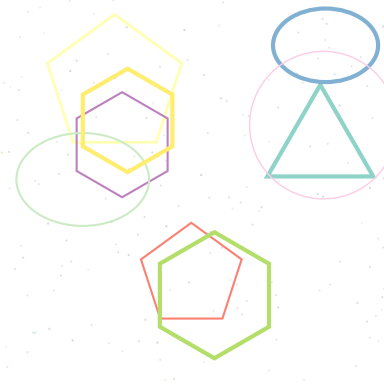[{"shape": "triangle", "thickness": 3, "radius": 0.79, "center": [0.832, 0.621]}, {"shape": "pentagon", "thickness": 2, "radius": 0.92, "center": [0.298, 0.779]}, {"shape": "pentagon", "thickness": 1.5, "radius": 0.69, "center": [0.497, 0.284]}, {"shape": "oval", "thickness": 3, "radius": 0.68, "center": [0.846, 0.882]}, {"shape": "hexagon", "thickness": 3, "radius": 0.82, "center": [0.557, 0.233]}, {"shape": "circle", "thickness": 1, "radius": 0.96, "center": [0.84, 0.675]}, {"shape": "hexagon", "thickness": 1.5, "radius": 0.68, "center": [0.317, 0.624]}, {"shape": "oval", "thickness": 1.5, "radius": 0.86, "center": [0.215, 0.534]}, {"shape": "hexagon", "thickness": 3, "radius": 0.67, "center": [0.331, 0.687]}]